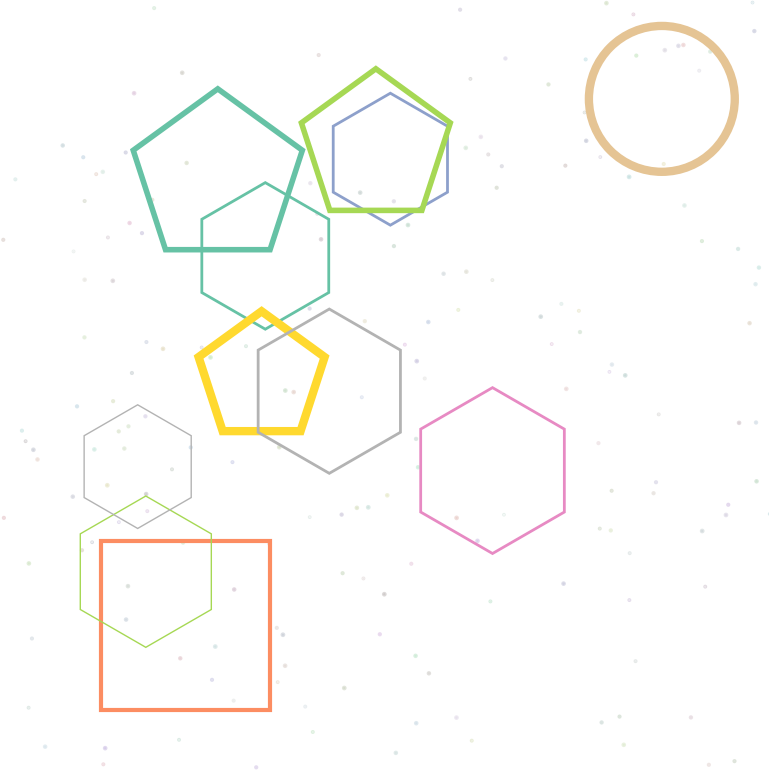[{"shape": "pentagon", "thickness": 2, "radius": 0.58, "center": [0.283, 0.769]}, {"shape": "hexagon", "thickness": 1, "radius": 0.48, "center": [0.345, 0.668]}, {"shape": "square", "thickness": 1.5, "radius": 0.55, "center": [0.241, 0.188]}, {"shape": "hexagon", "thickness": 1, "radius": 0.43, "center": [0.507, 0.793]}, {"shape": "hexagon", "thickness": 1, "radius": 0.54, "center": [0.64, 0.389]}, {"shape": "pentagon", "thickness": 2, "radius": 0.51, "center": [0.488, 0.809]}, {"shape": "hexagon", "thickness": 0.5, "radius": 0.49, "center": [0.189, 0.258]}, {"shape": "pentagon", "thickness": 3, "radius": 0.43, "center": [0.34, 0.51]}, {"shape": "circle", "thickness": 3, "radius": 0.47, "center": [0.86, 0.872]}, {"shape": "hexagon", "thickness": 0.5, "radius": 0.4, "center": [0.179, 0.394]}, {"shape": "hexagon", "thickness": 1, "radius": 0.53, "center": [0.428, 0.492]}]